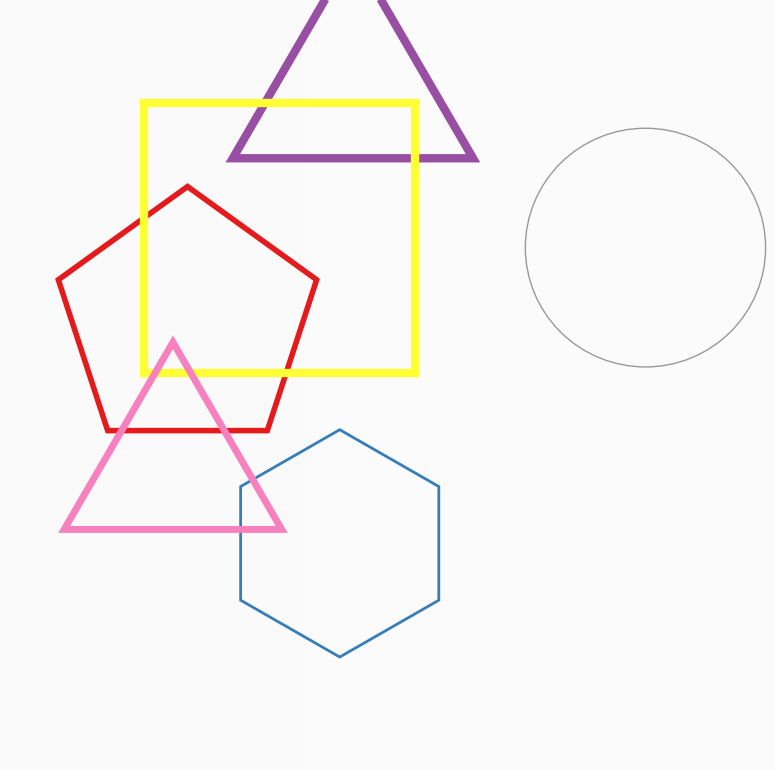[{"shape": "pentagon", "thickness": 2, "radius": 0.88, "center": [0.242, 0.583]}, {"shape": "hexagon", "thickness": 1, "radius": 0.74, "center": [0.438, 0.294]}, {"shape": "triangle", "thickness": 3, "radius": 0.89, "center": [0.455, 0.884]}, {"shape": "square", "thickness": 3, "radius": 0.88, "center": [0.36, 0.69]}, {"shape": "triangle", "thickness": 2.5, "radius": 0.81, "center": [0.223, 0.393]}, {"shape": "circle", "thickness": 0.5, "radius": 0.77, "center": [0.833, 0.678]}]